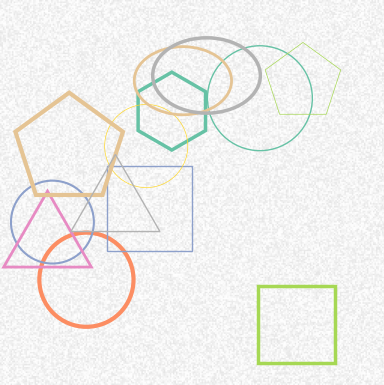[{"shape": "hexagon", "thickness": 2.5, "radius": 0.51, "center": [0.446, 0.711]}, {"shape": "circle", "thickness": 1, "radius": 0.68, "center": [0.675, 0.745]}, {"shape": "circle", "thickness": 3, "radius": 0.61, "center": [0.225, 0.273]}, {"shape": "square", "thickness": 1, "radius": 0.56, "center": [0.388, 0.458]}, {"shape": "circle", "thickness": 1.5, "radius": 0.54, "center": [0.136, 0.423]}, {"shape": "triangle", "thickness": 2, "radius": 0.66, "center": [0.123, 0.372]}, {"shape": "pentagon", "thickness": 0.5, "radius": 0.52, "center": [0.787, 0.787]}, {"shape": "square", "thickness": 2.5, "radius": 0.5, "center": [0.77, 0.157]}, {"shape": "circle", "thickness": 0.5, "radius": 0.54, "center": [0.38, 0.621]}, {"shape": "oval", "thickness": 2, "radius": 0.63, "center": [0.475, 0.79]}, {"shape": "pentagon", "thickness": 3, "radius": 0.73, "center": [0.18, 0.612]}, {"shape": "oval", "thickness": 2.5, "radius": 0.7, "center": [0.536, 0.804]}, {"shape": "triangle", "thickness": 1, "radius": 0.67, "center": [0.3, 0.465]}]